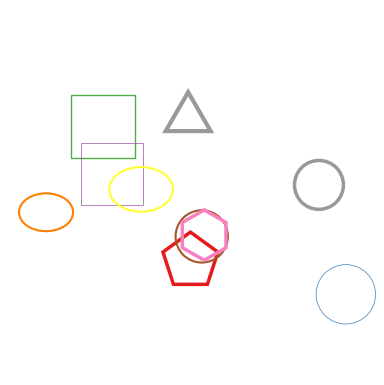[{"shape": "pentagon", "thickness": 2.5, "radius": 0.37, "center": [0.495, 0.322]}, {"shape": "circle", "thickness": 0.5, "radius": 0.39, "center": [0.898, 0.236]}, {"shape": "square", "thickness": 1, "radius": 0.41, "center": [0.268, 0.671]}, {"shape": "square", "thickness": 0.5, "radius": 0.4, "center": [0.292, 0.548]}, {"shape": "oval", "thickness": 1.5, "radius": 0.35, "center": [0.12, 0.449]}, {"shape": "oval", "thickness": 1.5, "radius": 0.41, "center": [0.367, 0.508]}, {"shape": "circle", "thickness": 1.5, "radius": 0.34, "center": [0.524, 0.386]}, {"shape": "hexagon", "thickness": 2.5, "radius": 0.33, "center": [0.53, 0.389]}, {"shape": "circle", "thickness": 2.5, "radius": 0.32, "center": [0.828, 0.52]}, {"shape": "triangle", "thickness": 3, "radius": 0.34, "center": [0.489, 0.693]}]